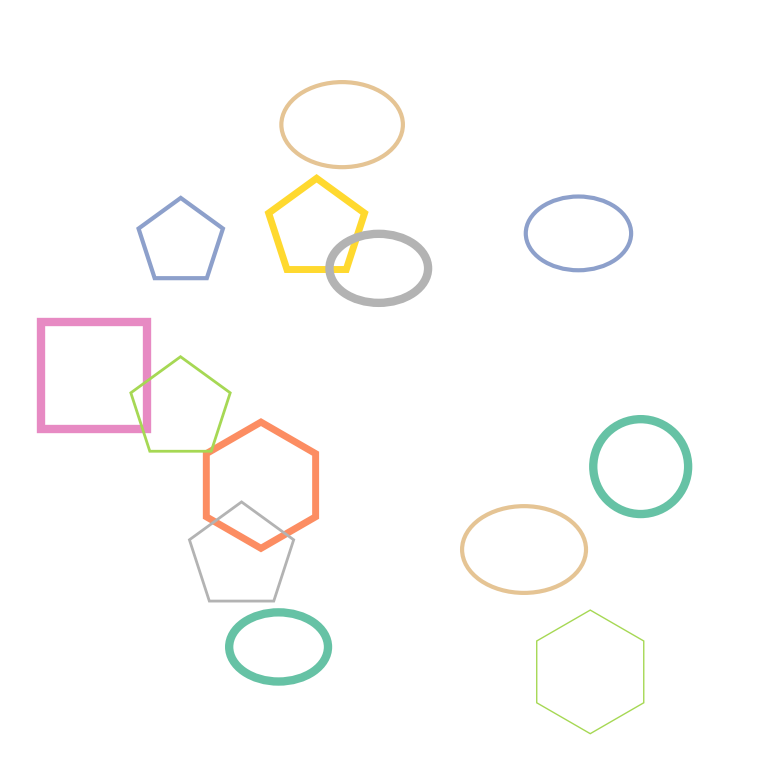[{"shape": "circle", "thickness": 3, "radius": 0.31, "center": [0.832, 0.394]}, {"shape": "oval", "thickness": 3, "radius": 0.32, "center": [0.362, 0.16]}, {"shape": "hexagon", "thickness": 2.5, "radius": 0.41, "center": [0.339, 0.37]}, {"shape": "pentagon", "thickness": 1.5, "radius": 0.29, "center": [0.235, 0.685]}, {"shape": "oval", "thickness": 1.5, "radius": 0.34, "center": [0.751, 0.697]}, {"shape": "square", "thickness": 3, "radius": 0.35, "center": [0.122, 0.512]}, {"shape": "pentagon", "thickness": 1, "radius": 0.34, "center": [0.234, 0.469]}, {"shape": "hexagon", "thickness": 0.5, "radius": 0.4, "center": [0.767, 0.127]}, {"shape": "pentagon", "thickness": 2.5, "radius": 0.33, "center": [0.411, 0.703]}, {"shape": "oval", "thickness": 1.5, "radius": 0.39, "center": [0.444, 0.838]}, {"shape": "oval", "thickness": 1.5, "radius": 0.4, "center": [0.681, 0.286]}, {"shape": "pentagon", "thickness": 1, "radius": 0.36, "center": [0.314, 0.277]}, {"shape": "oval", "thickness": 3, "radius": 0.32, "center": [0.492, 0.651]}]